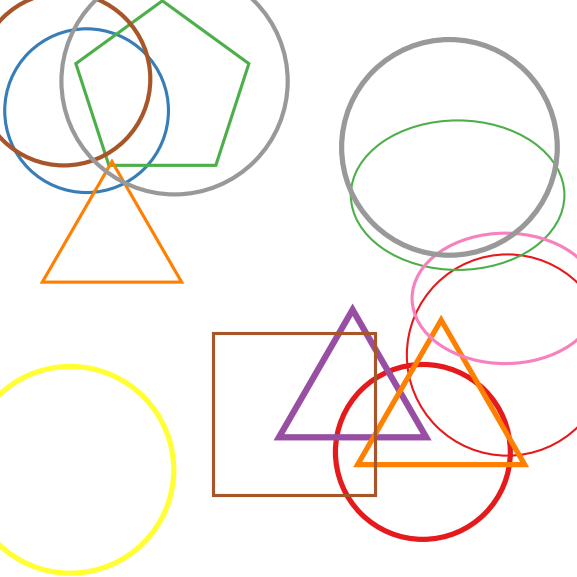[{"shape": "circle", "thickness": 1, "radius": 0.87, "center": [0.879, 0.384]}, {"shape": "circle", "thickness": 2.5, "radius": 0.76, "center": [0.732, 0.217]}, {"shape": "circle", "thickness": 1.5, "radius": 0.71, "center": [0.15, 0.807]}, {"shape": "oval", "thickness": 1, "radius": 0.92, "center": [0.792, 0.661]}, {"shape": "pentagon", "thickness": 1.5, "radius": 0.79, "center": [0.281, 0.84]}, {"shape": "triangle", "thickness": 3, "radius": 0.74, "center": [0.611, 0.316]}, {"shape": "triangle", "thickness": 1.5, "radius": 0.7, "center": [0.194, 0.58]}, {"shape": "triangle", "thickness": 2.5, "radius": 0.83, "center": [0.764, 0.278]}, {"shape": "circle", "thickness": 2.5, "radius": 0.9, "center": [0.122, 0.186]}, {"shape": "square", "thickness": 1.5, "radius": 0.7, "center": [0.509, 0.282]}, {"shape": "circle", "thickness": 2, "radius": 0.75, "center": [0.111, 0.862]}, {"shape": "oval", "thickness": 1.5, "radius": 0.81, "center": [0.875, 0.482]}, {"shape": "circle", "thickness": 2, "radius": 0.98, "center": [0.302, 0.858]}, {"shape": "circle", "thickness": 2.5, "radius": 0.93, "center": [0.778, 0.744]}]